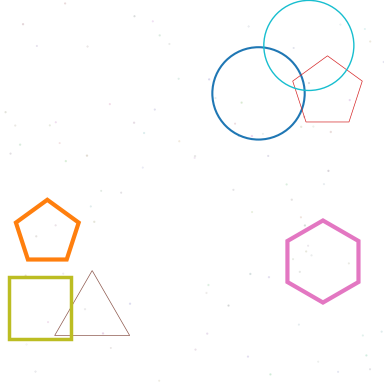[{"shape": "circle", "thickness": 1.5, "radius": 0.6, "center": [0.671, 0.757]}, {"shape": "pentagon", "thickness": 3, "radius": 0.43, "center": [0.123, 0.395]}, {"shape": "pentagon", "thickness": 0.5, "radius": 0.47, "center": [0.851, 0.76]}, {"shape": "triangle", "thickness": 0.5, "radius": 0.56, "center": [0.239, 0.185]}, {"shape": "hexagon", "thickness": 3, "radius": 0.53, "center": [0.839, 0.321]}, {"shape": "square", "thickness": 2.5, "radius": 0.4, "center": [0.105, 0.201]}, {"shape": "circle", "thickness": 1, "radius": 0.58, "center": [0.802, 0.882]}]